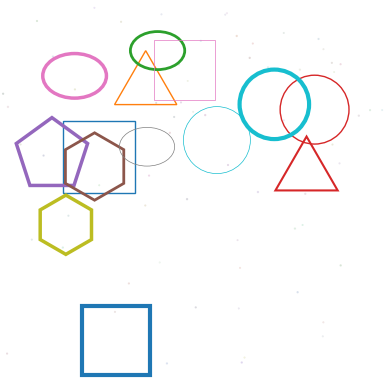[{"shape": "square", "thickness": 1, "radius": 0.47, "center": [0.256, 0.593]}, {"shape": "square", "thickness": 3, "radius": 0.44, "center": [0.301, 0.115]}, {"shape": "triangle", "thickness": 1, "radius": 0.47, "center": [0.378, 0.775]}, {"shape": "oval", "thickness": 2, "radius": 0.35, "center": [0.409, 0.869]}, {"shape": "circle", "thickness": 1, "radius": 0.45, "center": [0.817, 0.715]}, {"shape": "triangle", "thickness": 1.5, "radius": 0.47, "center": [0.796, 0.552]}, {"shape": "pentagon", "thickness": 2.5, "radius": 0.49, "center": [0.135, 0.597]}, {"shape": "hexagon", "thickness": 2, "radius": 0.44, "center": [0.246, 0.567]}, {"shape": "square", "thickness": 0.5, "radius": 0.39, "center": [0.479, 0.819]}, {"shape": "oval", "thickness": 2.5, "radius": 0.41, "center": [0.194, 0.803]}, {"shape": "oval", "thickness": 0.5, "radius": 0.36, "center": [0.382, 0.619]}, {"shape": "hexagon", "thickness": 2.5, "radius": 0.38, "center": [0.171, 0.416]}, {"shape": "circle", "thickness": 3, "radius": 0.45, "center": [0.713, 0.729]}, {"shape": "circle", "thickness": 0.5, "radius": 0.44, "center": [0.563, 0.636]}]